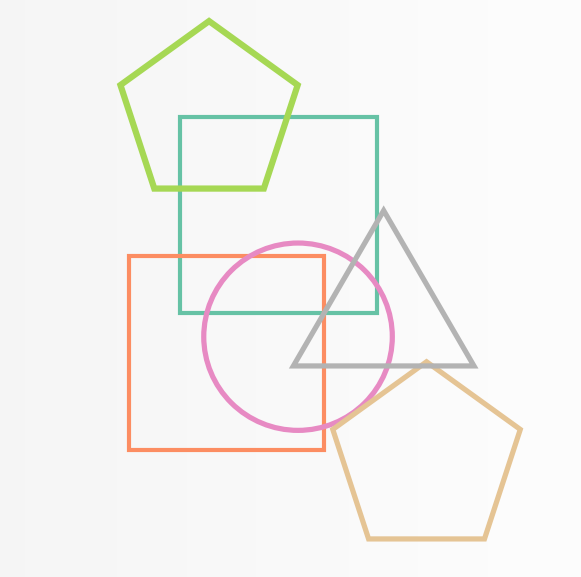[{"shape": "square", "thickness": 2, "radius": 0.85, "center": [0.479, 0.627]}, {"shape": "square", "thickness": 2, "radius": 0.84, "center": [0.389, 0.387]}, {"shape": "circle", "thickness": 2.5, "radius": 0.81, "center": [0.513, 0.416]}, {"shape": "pentagon", "thickness": 3, "radius": 0.8, "center": [0.36, 0.802]}, {"shape": "pentagon", "thickness": 2.5, "radius": 0.85, "center": [0.734, 0.203]}, {"shape": "triangle", "thickness": 2.5, "radius": 0.9, "center": [0.66, 0.455]}]